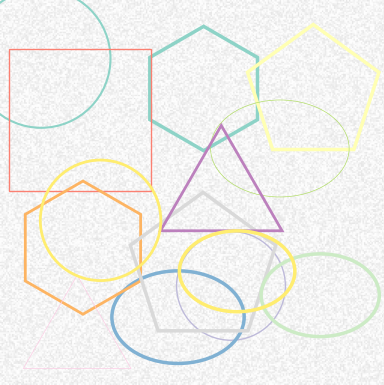[{"shape": "circle", "thickness": 1.5, "radius": 0.9, "center": [0.107, 0.848]}, {"shape": "hexagon", "thickness": 2.5, "radius": 0.81, "center": [0.529, 0.77]}, {"shape": "pentagon", "thickness": 2.5, "radius": 0.9, "center": [0.814, 0.757]}, {"shape": "circle", "thickness": 1, "radius": 0.71, "center": [0.6, 0.257]}, {"shape": "square", "thickness": 1, "radius": 0.92, "center": [0.207, 0.688]}, {"shape": "oval", "thickness": 2.5, "radius": 0.86, "center": [0.462, 0.176]}, {"shape": "hexagon", "thickness": 2, "radius": 0.86, "center": [0.215, 0.357]}, {"shape": "oval", "thickness": 0.5, "radius": 0.9, "center": [0.727, 0.614]}, {"shape": "triangle", "thickness": 0.5, "radius": 0.81, "center": [0.2, 0.124]}, {"shape": "pentagon", "thickness": 2.5, "radius": 0.99, "center": [0.527, 0.302]}, {"shape": "triangle", "thickness": 2, "radius": 0.91, "center": [0.575, 0.492]}, {"shape": "oval", "thickness": 2.5, "radius": 0.77, "center": [0.832, 0.233]}, {"shape": "circle", "thickness": 2, "radius": 0.78, "center": [0.261, 0.428]}, {"shape": "oval", "thickness": 2.5, "radius": 0.75, "center": [0.616, 0.295]}]